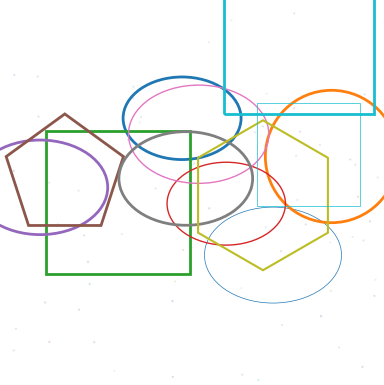[{"shape": "oval", "thickness": 0.5, "radius": 0.89, "center": [0.709, 0.337]}, {"shape": "oval", "thickness": 2, "radius": 0.77, "center": [0.473, 0.693]}, {"shape": "circle", "thickness": 2, "radius": 0.86, "center": [0.861, 0.594]}, {"shape": "square", "thickness": 2, "radius": 0.93, "center": [0.306, 0.474]}, {"shape": "oval", "thickness": 1, "radius": 0.77, "center": [0.588, 0.471]}, {"shape": "oval", "thickness": 2, "radius": 0.88, "center": [0.104, 0.513]}, {"shape": "pentagon", "thickness": 2, "radius": 0.8, "center": [0.168, 0.544]}, {"shape": "oval", "thickness": 1, "radius": 0.91, "center": [0.516, 0.651]}, {"shape": "oval", "thickness": 2, "radius": 0.87, "center": [0.483, 0.536]}, {"shape": "hexagon", "thickness": 1.5, "radius": 0.97, "center": [0.683, 0.493]}, {"shape": "square", "thickness": 0.5, "radius": 0.67, "center": [0.801, 0.599]}, {"shape": "square", "thickness": 2, "radius": 0.98, "center": [0.777, 0.899]}]